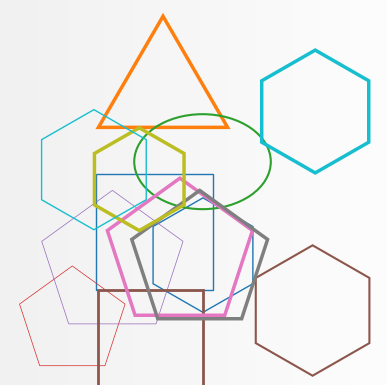[{"shape": "square", "thickness": 1, "radius": 0.75, "center": [0.398, 0.397]}, {"shape": "hexagon", "thickness": 1, "radius": 0.74, "center": [0.524, 0.337]}, {"shape": "triangle", "thickness": 2.5, "radius": 0.96, "center": [0.421, 0.765]}, {"shape": "oval", "thickness": 1.5, "radius": 0.88, "center": [0.523, 0.58]}, {"shape": "pentagon", "thickness": 0.5, "radius": 0.72, "center": [0.187, 0.166]}, {"shape": "pentagon", "thickness": 0.5, "radius": 0.96, "center": [0.29, 0.314]}, {"shape": "hexagon", "thickness": 1.5, "radius": 0.85, "center": [0.807, 0.193]}, {"shape": "square", "thickness": 2, "radius": 0.68, "center": [0.388, 0.112]}, {"shape": "pentagon", "thickness": 2.5, "radius": 0.98, "center": [0.464, 0.34]}, {"shape": "pentagon", "thickness": 2.5, "radius": 0.92, "center": [0.515, 0.321]}, {"shape": "hexagon", "thickness": 2.5, "radius": 0.67, "center": [0.359, 0.535]}, {"shape": "hexagon", "thickness": 2.5, "radius": 0.8, "center": [0.813, 0.71]}, {"shape": "hexagon", "thickness": 1, "radius": 0.78, "center": [0.242, 0.559]}]